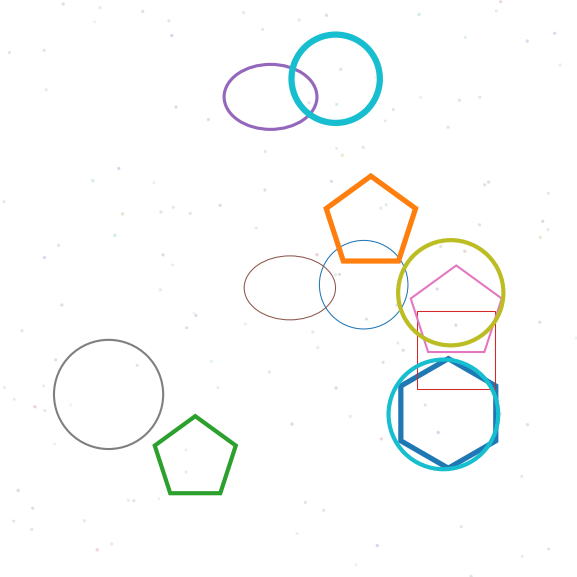[{"shape": "circle", "thickness": 0.5, "radius": 0.38, "center": [0.63, 0.506]}, {"shape": "hexagon", "thickness": 2.5, "radius": 0.47, "center": [0.776, 0.283]}, {"shape": "pentagon", "thickness": 2.5, "radius": 0.41, "center": [0.642, 0.613]}, {"shape": "pentagon", "thickness": 2, "radius": 0.37, "center": [0.338, 0.205]}, {"shape": "square", "thickness": 0.5, "radius": 0.34, "center": [0.79, 0.394]}, {"shape": "oval", "thickness": 1.5, "radius": 0.4, "center": [0.468, 0.831]}, {"shape": "oval", "thickness": 0.5, "radius": 0.4, "center": [0.502, 0.501]}, {"shape": "pentagon", "thickness": 1, "radius": 0.41, "center": [0.79, 0.457]}, {"shape": "circle", "thickness": 1, "radius": 0.47, "center": [0.188, 0.316]}, {"shape": "circle", "thickness": 2, "radius": 0.46, "center": [0.781, 0.492]}, {"shape": "circle", "thickness": 3, "radius": 0.38, "center": [0.581, 0.863]}, {"shape": "circle", "thickness": 2, "radius": 0.47, "center": [0.768, 0.282]}]